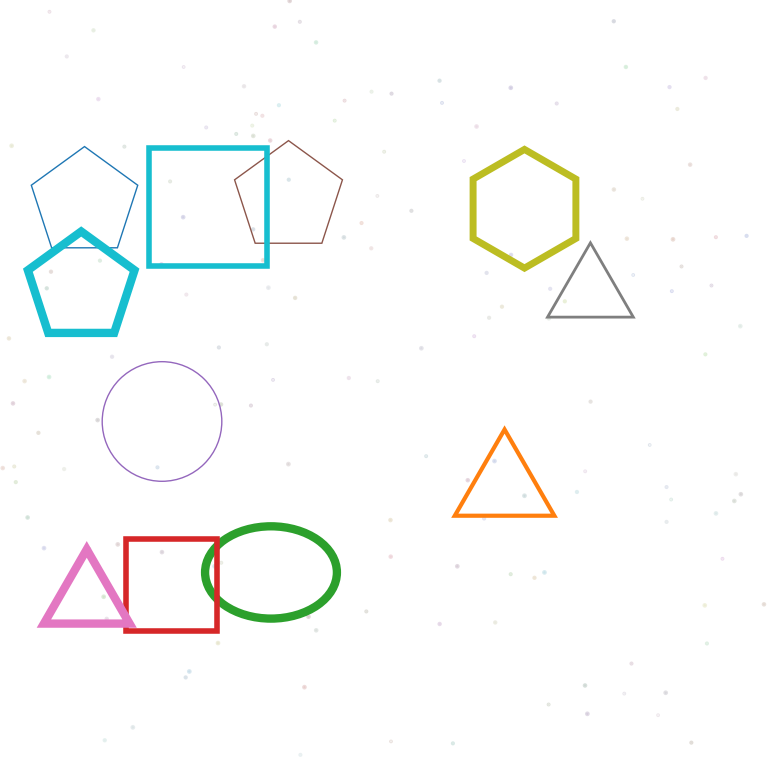[{"shape": "pentagon", "thickness": 0.5, "radius": 0.36, "center": [0.11, 0.737]}, {"shape": "triangle", "thickness": 1.5, "radius": 0.37, "center": [0.655, 0.368]}, {"shape": "oval", "thickness": 3, "radius": 0.43, "center": [0.352, 0.257]}, {"shape": "square", "thickness": 2, "radius": 0.3, "center": [0.223, 0.241]}, {"shape": "circle", "thickness": 0.5, "radius": 0.39, "center": [0.21, 0.453]}, {"shape": "pentagon", "thickness": 0.5, "radius": 0.37, "center": [0.375, 0.744]}, {"shape": "triangle", "thickness": 3, "radius": 0.32, "center": [0.113, 0.222]}, {"shape": "triangle", "thickness": 1, "radius": 0.32, "center": [0.767, 0.62]}, {"shape": "hexagon", "thickness": 2.5, "radius": 0.39, "center": [0.681, 0.729]}, {"shape": "square", "thickness": 2, "radius": 0.38, "center": [0.27, 0.732]}, {"shape": "pentagon", "thickness": 3, "radius": 0.36, "center": [0.105, 0.627]}]